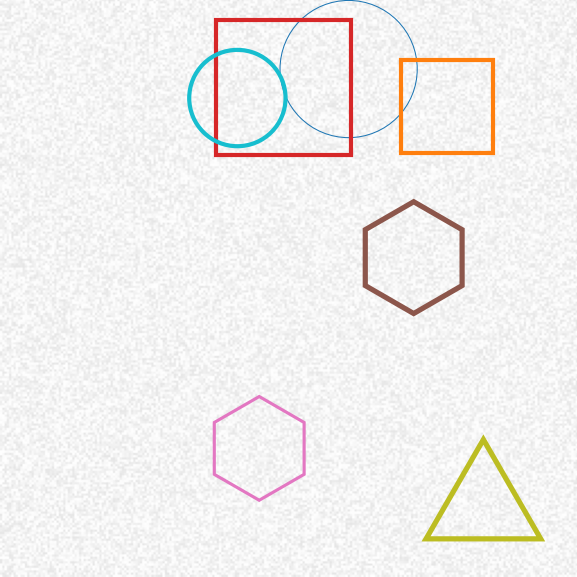[{"shape": "circle", "thickness": 0.5, "radius": 0.59, "center": [0.604, 0.88]}, {"shape": "square", "thickness": 2, "radius": 0.4, "center": [0.774, 0.814]}, {"shape": "square", "thickness": 2, "radius": 0.59, "center": [0.49, 0.848]}, {"shape": "hexagon", "thickness": 2.5, "radius": 0.48, "center": [0.716, 0.553]}, {"shape": "hexagon", "thickness": 1.5, "radius": 0.45, "center": [0.449, 0.223]}, {"shape": "triangle", "thickness": 2.5, "radius": 0.57, "center": [0.837, 0.123]}, {"shape": "circle", "thickness": 2, "radius": 0.42, "center": [0.411, 0.829]}]